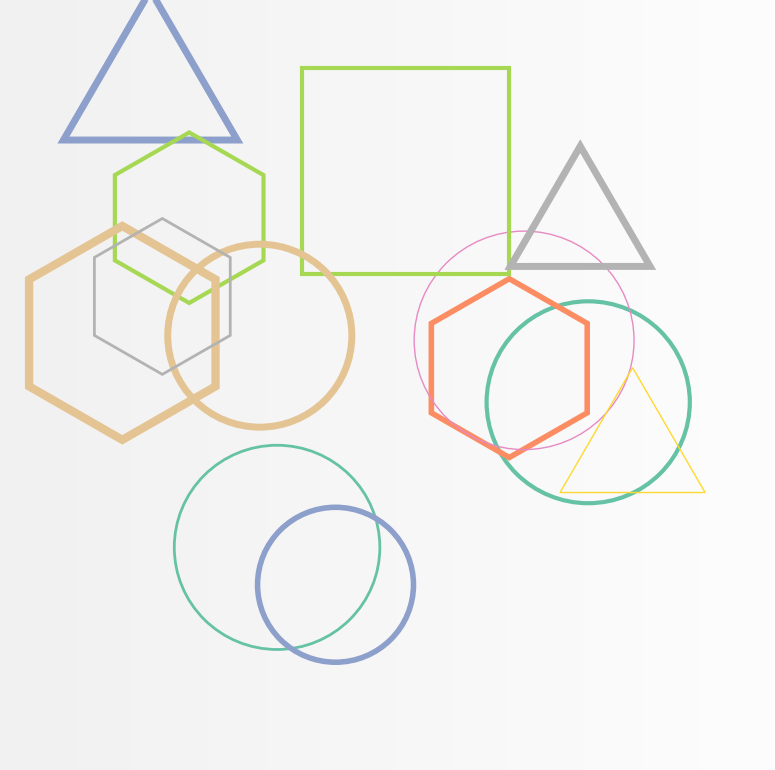[{"shape": "circle", "thickness": 1, "radius": 0.66, "center": [0.357, 0.289]}, {"shape": "circle", "thickness": 1.5, "radius": 0.66, "center": [0.759, 0.478]}, {"shape": "hexagon", "thickness": 2, "radius": 0.58, "center": [0.657, 0.522]}, {"shape": "circle", "thickness": 2, "radius": 0.5, "center": [0.433, 0.241]}, {"shape": "triangle", "thickness": 2.5, "radius": 0.65, "center": [0.194, 0.883]}, {"shape": "circle", "thickness": 0.5, "radius": 0.71, "center": [0.676, 0.558]}, {"shape": "square", "thickness": 1.5, "radius": 0.67, "center": [0.523, 0.778]}, {"shape": "hexagon", "thickness": 1.5, "radius": 0.55, "center": [0.244, 0.717]}, {"shape": "triangle", "thickness": 0.5, "radius": 0.54, "center": [0.816, 0.414]}, {"shape": "circle", "thickness": 2.5, "radius": 0.59, "center": [0.335, 0.564]}, {"shape": "hexagon", "thickness": 3, "radius": 0.69, "center": [0.158, 0.568]}, {"shape": "triangle", "thickness": 2.5, "radius": 0.52, "center": [0.749, 0.706]}, {"shape": "hexagon", "thickness": 1, "radius": 0.51, "center": [0.209, 0.615]}]